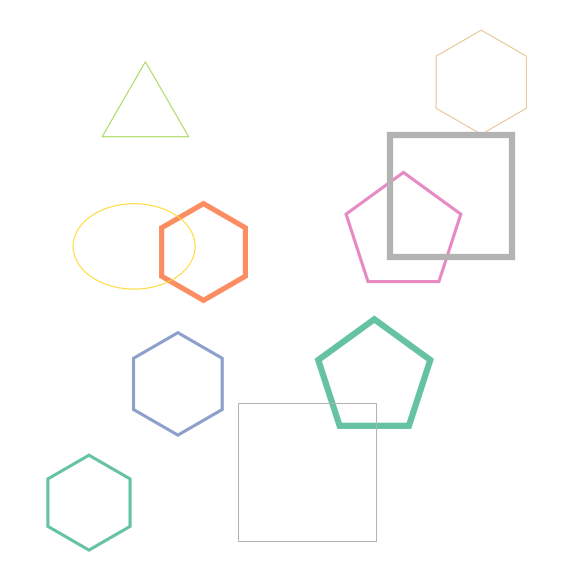[{"shape": "hexagon", "thickness": 1.5, "radius": 0.41, "center": [0.154, 0.129]}, {"shape": "pentagon", "thickness": 3, "radius": 0.51, "center": [0.648, 0.344]}, {"shape": "hexagon", "thickness": 2.5, "radius": 0.42, "center": [0.352, 0.563]}, {"shape": "hexagon", "thickness": 1.5, "radius": 0.44, "center": [0.308, 0.334]}, {"shape": "pentagon", "thickness": 1.5, "radius": 0.52, "center": [0.699, 0.596]}, {"shape": "triangle", "thickness": 0.5, "radius": 0.43, "center": [0.252, 0.806]}, {"shape": "oval", "thickness": 0.5, "radius": 0.53, "center": [0.232, 0.572]}, {"shape": "hexagon", "thickness": 0.5, "radius": 0.45, "center": [0.833, 0.857]}, {"shape": "square", "thickness": 3, "radius": 0.53, "center": [0.781, 0.66]}, {"shape": "square", "thickness": 0.5, "radius": 0.6, "center": [0.531, 0.182]}]